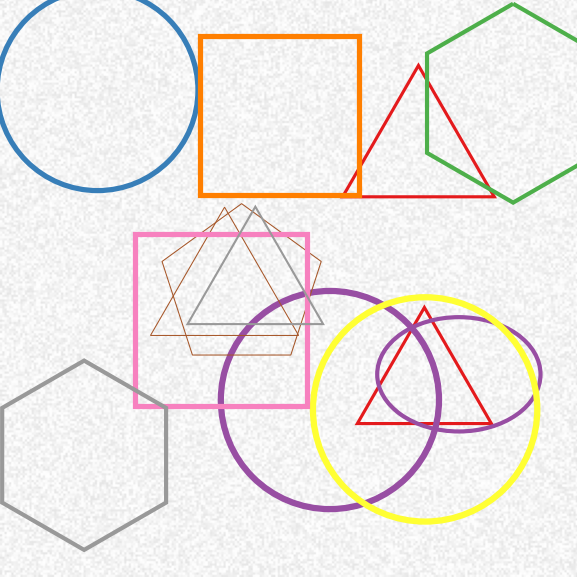[{"shape": "triangle", "thickness": 1.5, "radius": 0.76, "center": [0.725, 0.734]}, {"shape": "triangle", "thickness": 1.5, "radius": 0.67, "center": [0.735, 0.333]}, {"shape": "circle", "thickness": 2.5, "radius": 0.87, "center": [0.169, 0.843]}, {"shape": "hexagon", "thickness": 2, "radius": 0.86, "center": [0.889, 0.82]}, {"shape": "oval", "thickness": 2, "radius": 0.71, "center": [0.795, 0.351]}, {"shape": "circle", "thickness": 3, "radius": 0.94, "center": [0.571, 0.306]}, {"shape": "square", "thickness": 2.5, "radius": 0.69, "center": [0.484, 0.8]}, {"shape": "circle", "thickness": 3, "radius": 0.97, "center": [0.736, 0.29]}, {"shape": "pentagon", "thickness": 0.5, "radius": 0.72, "center": [0.418, 0.502]}, {"shape": "triangle", "thickness": 0.5, "radius": 0.74, "center": [0.389, 0.492]}, {"shape": "square", "thickness": 2.5, "radius": 0.75, "center": [0.382, 0.446]}, {"shape": "hexagon", "thickness": 2, "radius": 0.82, "center": [0.146, 0.211]}, {"shape": "triangle", "thickness": 1, "radius": 0.68, "center": [0.442, 0.506]}]